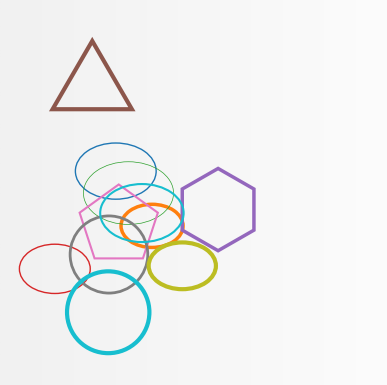[{"shape": "oval", "thickness": 1, "radius": 0.52, "center": [0.299, 0.556]}, {"shape": "oval", "thickness": 2.5, "radius": 0.4, "center": [0.392, 0.413]}, {"shape": "oval", "thickness": 0.5, "radius": 0.58, "center": [0.332, 0.498]}, {"shape": "oval", "thickness": 1, "radius": 0.46, "center": [0.141, 0.302]}, {"shape": "hexagon", "thickness": 2.5, "radius": 0.53, "center": [0.563, 0.456]}, {"shape": "triangle", "thickness": 3, "radius": 0.59, "center": [0.238, 0.775]}, {"shape": "pentagon", "thickness": 1.5, "radius": 0.53, "center": [0.306, 0.415]}, {"shape": "circle", "thickness": 2, "radius": 0.5, "center": [0.281, 0.339]}, {"shape": "oval", "thickness": 3, "radius": 0.43, "center": [0.47, 0.31]}, {"shape": "circle", "thickness": 3, "radius": 0.53, "center": [0.279, 0.189]}, {"shape": "oval", "thickness": 1.5, "radius": 0.54, "center": [0.366, 0.447]}]